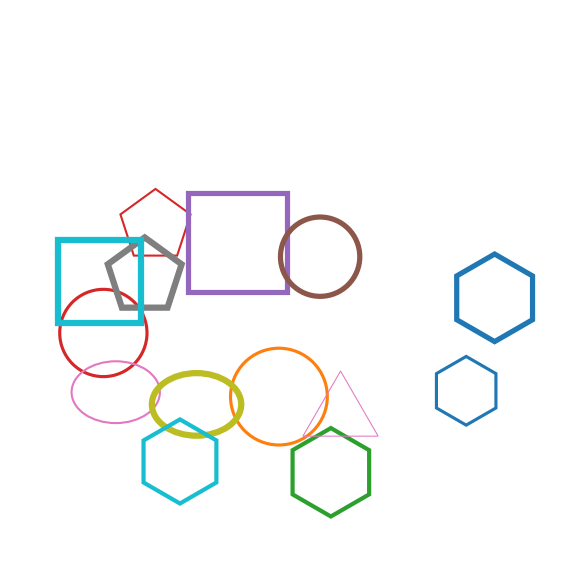[{"shape": "hexagon", "thickness": 2.5, "radius": 0.38, "center": [0.857, 0.483]}, {"shape": "hexagon", "thickness": 1.5, "radius": 0.3, "center": [0.807, 0.322]}, {"shape": "circle", "thickness": 1.5, "radius": 0.42, "center": [0.483, 0.312]}, {"shape": "hexagon", "thickness": 2, "radius": 0.38, "center": [0.573, 0.181]}, {"shape": "pentagon", "thickness": 1, "radius": 0.32, "center": [0.269, 0.608]}, {"shape": "circle", "thickness": 1.5, "radius": 0.38, "center": [0.179, 0.423]}, {"shape": "square", "thickness": 2.5, "radius": 0.43, "center": [0.411, 0.579]}, {"shape": "circle", "thickness": 2.5, "radius": 0.34, "center": [0.554, 0.555]}, {"shape": "triangle", "thickness": 0.5, "radius": 0.38, "center": [0.59, 0.281]}, {"shape": "oval", "thickness": 1, "radius": 0.38, "center": [0.2, 0.32]}, {"shape": "pentagon", "thickness": 3, "radius": 0.34, "center": [0.251, 0.521]}, {"shape": "oval", "thickness": 3, "radius": 0.39, "center": [0.34, 0.299]}, {"shape": "square", "thickness": 3, "radius": 0.36, "center": [0.173, 0.512]}, {"shape": "hexagon", "thickness": 2, "radius": 0.36, "center": [0.312, 0.2]}]